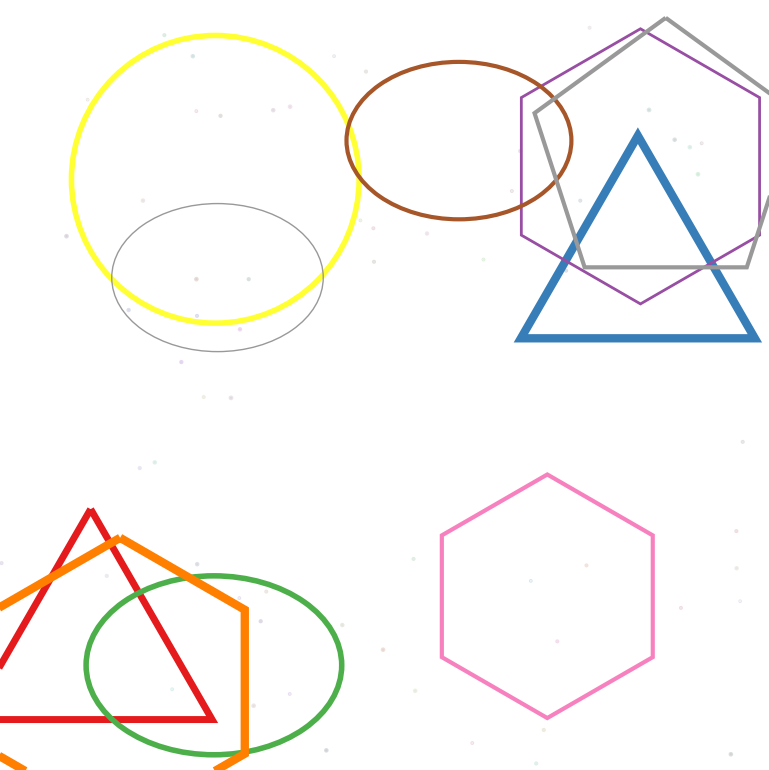[{"shape": "triangle", "thickness": 2.5, "radius": 0.91, "center": [0.118, 0.157]}, {"shape": "triangle", "thickness": 3, "radius": 0.88, "center": [0.828, 0.648]}, {"shape": "oval", "thickness": 2, "radius": 0.83, "center": [0.278, 0.136]}, {"shape": "hexagon", "thickness": 1, "radius": 0.89, "center": [0.832, 0.784]}, {"shape": "hexagon", "thickness": 3, "radius": 0.93, "center": [0.156, 0.115]}, {"shape": "circle", "thickness": 2, "radius": 0.93, "center": [0.28, 0.767]}, {"shape": "oval", "thickness": 1.5, "radius": 0.73, "center": [0.596, 0.817]}, {"shape": "hexagon", "thickness": 1.5, "radius": 0.79, "center": [0.711, 0.226]}, {"shape": "oval", "thickness": 0.5, "radius": 0.69, "center": [0.282, 0.639]}, {"shape": "pentagon", "thickness": 1.5, "radius": 0.9, "center": [0.865, 0.798]}]